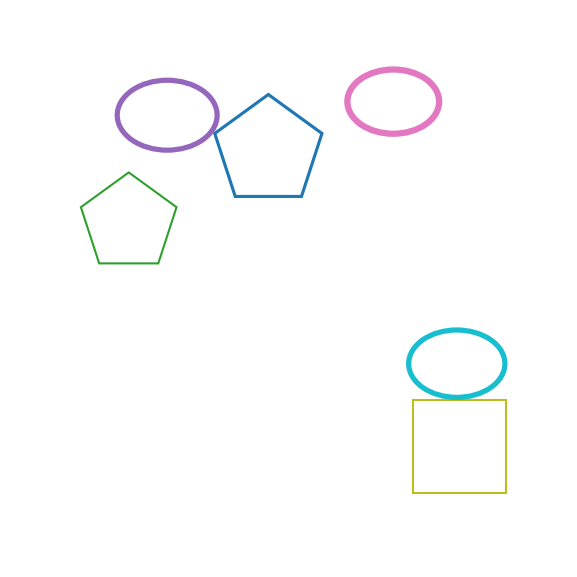[{"shape": "pentagon", "thickness": 1.5, "radius": 0.49, "center": [0.465, 0.738]}, {"shape": "pentagon", "thickness": 1, "radius": 0.44, "center": [0.223, 0.613]}, {"shape": "oval", "thickness": 2.5, "radius": 0.43, "center": [0.289, 0.8]}, {"shape": "oval", "thickness": 3, "radius": 0.4, "center": [0.681, 0.823]}, {"shape": "square", "thickness": 1, "radius": 0.4, "center": [0.796, 0.225]}, {"shape": "oval", "thickness": 2.5, "radius": 0.42, "center": [0.791, 0.369]}]